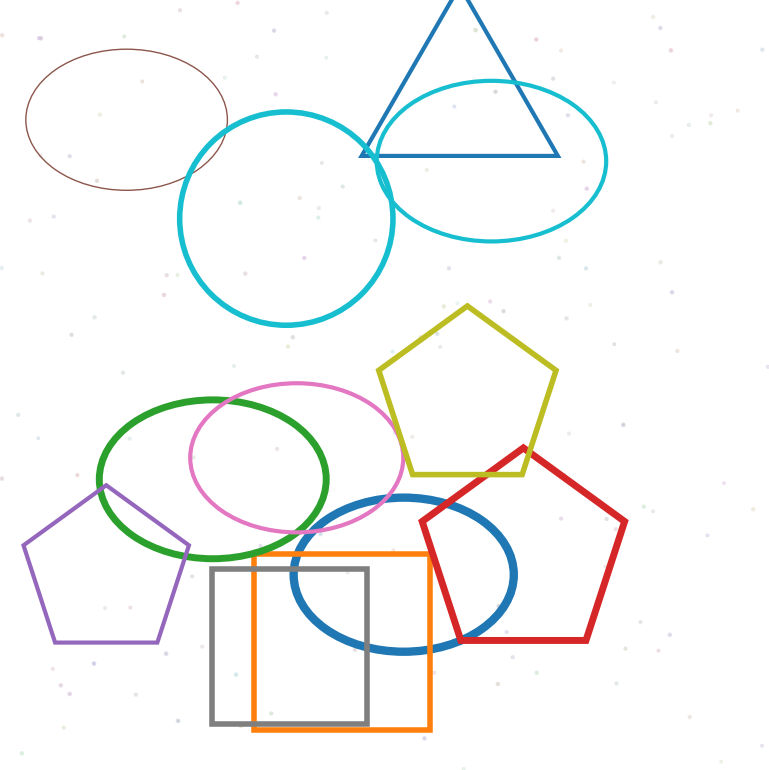[{"shape": "oval", "thickness": 3, "radius": 0.71, "center": [0.524, 0.254]}, {"shape": "triangle", "thickness": 1.5, "radius": 0.74, "center": [0.597, 0.871]}, {"shape": "square", "thickness": 2, "radius": 0.57, "center": [0.444, 0.167]}, {"shape": "oval", "thickness": 2.5, "radius": 0.74, "center": [0.276, 0.378]}, {"shape": "pentagon", "thickness": 2.5, "radius": 0.69, "center": [0.68, 0.28]}, {"shape": "pentagon", "thickness": 1.5, "radius": 0.56, "center": [0.138, 0.257]}, {"shape": "oval", "thickness": 0.5, "radius": 0.65, "center": [0.164, 0.844]}, {"shape": "oval", "thickness": 1.5, "radius": 0.69, "center": [0.385, 0.405]}, {"shape": "square", "thickness": 2, "radius": 0.5, "center": [0.376, 0.16]}, {"shape": "pentagon", "thickness": 2, "radius": 0.61, "center": [0.607, 0.482]}, {"shape": "circle", "thickness": 2, "radius": 0.69, "center": [0.372, 0.716]}, {"shape": "oval", "thickness": 1.5, "radius": 0.74, "center": [0.638, 0.791]}]